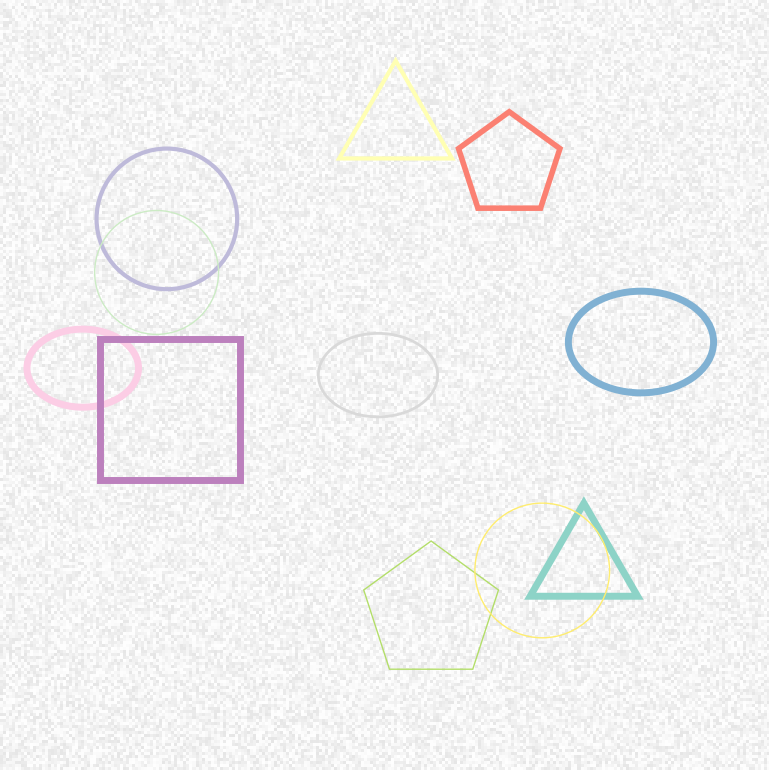[{"shape": "triangle", "thickness": 2.5, "radius": 0.4, "center": [0.758, 0.266]}, {"shape": "triangle", "thickness": 1.5, "radius": 0.42, "center": [0.514, 0.837]}, {"shape": "circle", "thickness": 1.5, "radius": 0.46, "center": [0.217, 0.716]}, {"shape": "pentagon", "thickness": 2, "radius": 0.35, "center": [0.661, 0.786]}, {"shape": "oval", "thickness": 2.5, "radius": 0.47, "center": [0.832, 0.556]}, {"shape": "pentagon", "thickness": 0.5, "radius": 0.46, "center": [0.56, 0.205]}, {"shape": "oval", "thickness": 2.5, "radius": 0.36, "center": [0.107, 0.522]}, {"shape": "oval", "thickness": 1, "radius": 0.39, "center": [0.491, 0.513]}, {"shape": "square", "thickness": 2.5, "radius": 0.46, "center": [0.22, 0.468]}, {"shape": "circle", "thickness": 0.5, "radius": 0.4, "center": [0.203, 0.646]}, {"shape": "circle", "thickness": 0.5, "radius": 0.44, "center": [0.704, 0.259]}]